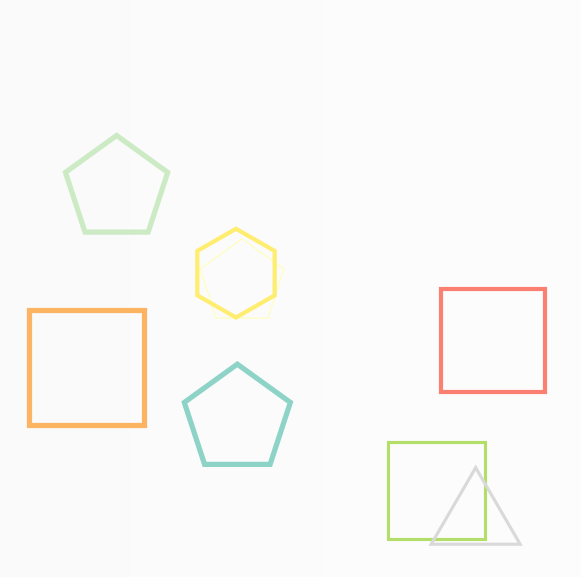[{"shape": "pentagon", "thickness": 2.5, "radius": 0.48, "center": [0.408, 0.273]}, {"shape": "pentagon", "thickness": 0.5, "radius": 0.38, "center": [0.416, 0.51]}, {"shape": "square", "thickness": 2, "radius": 0.45, "center": [0.848, 0.41]}, {"shape": "square", "thickness": 2.5, "radius": 0.5, "center": [0.149, 0.363]}, {"shape": "square", "thickness": 1.5, "radius": 0.42, "center": [0.751, 0.15]}, {"shape": "triangle", "thickness": 1.5, "radius": 0.44, "center": [0.818, 0.101]}, {"shape": "pentagon", "thickness": 2.5, "radius": 0.46, "center": [0.201, 0.672]}, {"shape": "hexagon", "thickness": 2, "radius": 0.38, "center": [0.406, 0.526]}]